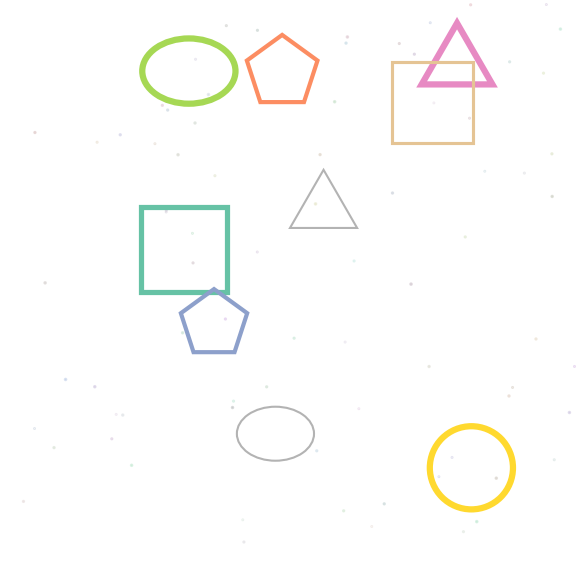[{"shape": "square", "thickness": 2.5, "radius": 0.37, "center": [0.319, 0.567]}, {"shape": "pentagon", "thickness": 2, "radius": 0.32, "center": [0.489, 0.874]}, {"shape": "pentagon", "thickness": 2, "radius": 0.3, "center": [0.371, 0.438]}, {"shape": "triangle", "thickness": 3, "radius": 0.35, "center": [0.791, 0.888]}, {"shape": "oval", "thickness": 3, "radius": 0.4, "center": [0.327, 0.876]}, {"shape": "circle", "thickness": 3, "radius": 0.36, "center": [0.816, 0.189]}, {"shape": "square", "thickness": 1.5, "radius": 0.35, "center": [0.75, 0.821]}, {"shape": "oval", "thickness": 1, "radius": 0.33, "center": [0.477, 0.248]}, {"shape": "triangle", "thickness": 1, "radius": 0.34, "center": [0.56, 0.638]}]